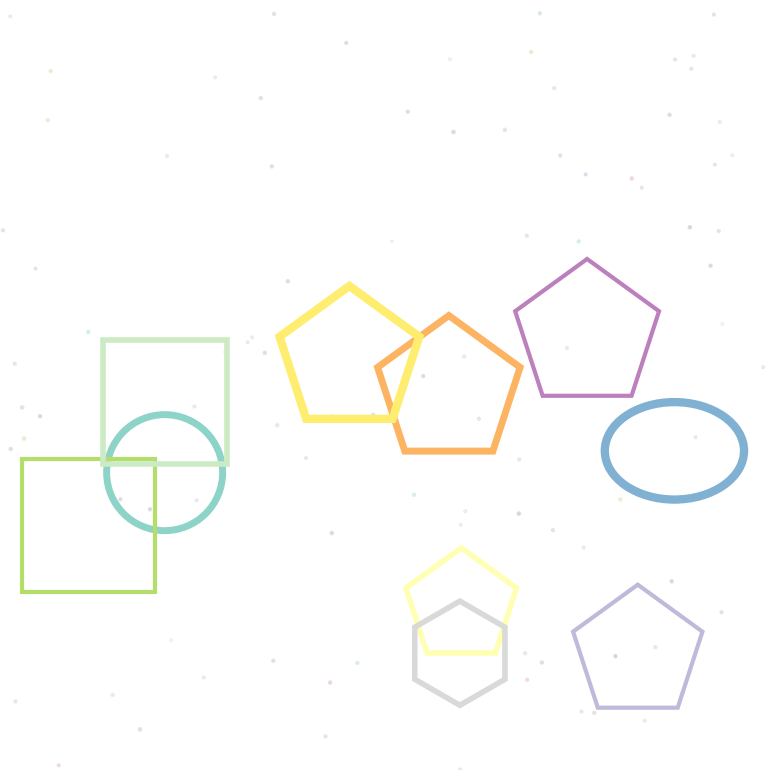[{"shape": "circle", "thickness": 2.5, "radius": 0.38, "center": [0.214, 0.386]}, {"shape": "pentagon", "thickness": 2, "radius": 0.38, "center": [0.599, 0.213]}, {"shape": "pentagon", "thickness": 1.5, "radius": 0.44, "center": [0.828, 0.152]}, {"shape": "oval", "thickness": 3, "radius": 0.45, "center": [0.876, 0.415]}, {"shape": "pentagon", "thickness": 2.5, "radius": 0.49, "center": [0.583, 0.493]}, {"shape": "square", "thickness": 1.5, "radius": 0.43, "center": [0.115, 0.318]}, {"shape": "hexagon", "thickness": 2, "radius": 0.34, "center": [0.597, 0.152]}, {"shape": "pentagon", "thickness": 1.5, "radius": 0.49, "center": [0.762, 0.565]}, {"shape": "square", "thickness": 2, "radius": 0.4, "center": [0.215, 0.478]}, {"shape": "pentagon", "thickness": 3, "radius": 0.48, "center": [0.454, 0.533]}]